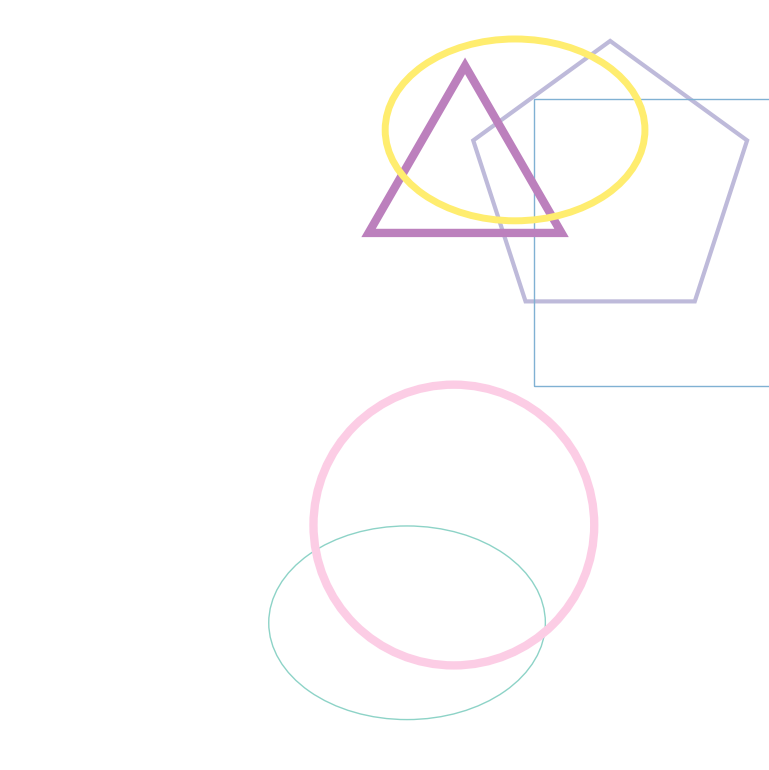[{"shape": "oval", "thickness": 0.5, "radius": 0.9, "center": [0.529, 0.191]}, {"shape": "pentagon", "thickness": 1.5, "radius": 0.93, "center": [0.792, 0.76]}, {"shape": "square", "thickness": 0.5, "radius": 0.93, "center": [0.88, 0.685]}, {"shape": "circle", "thickness": 3, "radius": 0.91, "center": [0.589, 0.318]}, {"shape": "triangle", "thickness": 3, "radius": 0.72, "center": [0.604, 0.77]}, {"shape": "oval", "thickness": 2.5, "radius": 0.84, "center": [0.669, 0.831]}]